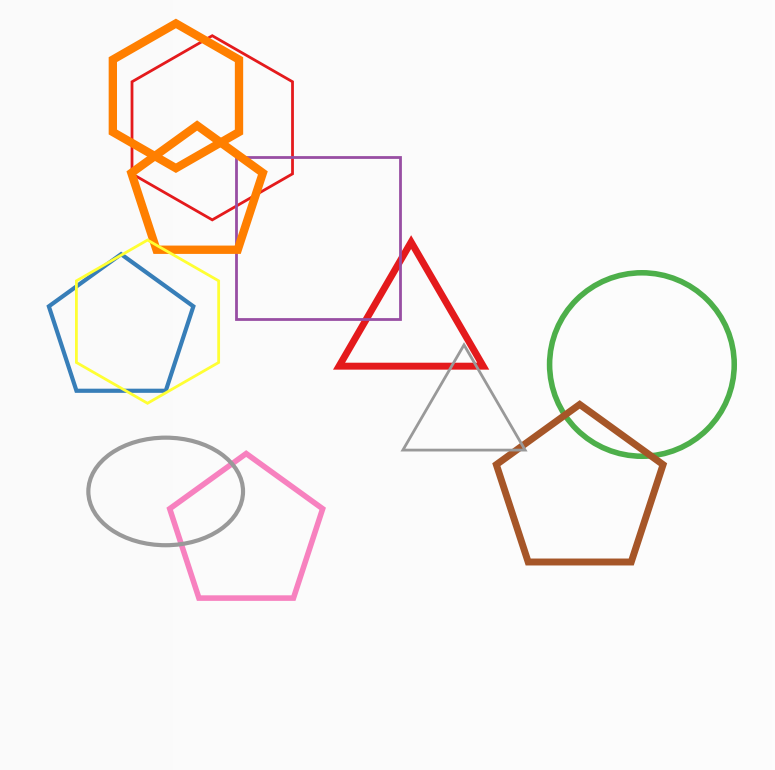[{"shape": "hexagon", "thickness": 1, "radius": 0.6, "center": [0.274, 0.834]}, {"shape": "triangle", "thickness": 2.5, "radius": 0.54, "center": [0.53, 0.578]}, {"shape": "pentagon", "thickness": 1.5, "radius": 0.49, "center": [0.156, 0.572]}, {"shape": "circle", "thickness": 2, "radius": 0.6, "center": [0.828, 0.527]}, {"shape": "square", "thickness": 1, "radius": 0.53, "center": [0.41, 0.691]}, {"shape": "hexagon", "thickness": 3, "radius": 0.47, "center": [0.227, 0.876]}, {"shape": "pentagon", "thickness": 3, "radius": 0.45, "center": [0.254, 0.748]}, {"shape": "hexagon", "thickness": 1, "radius": 0.53, "center": [0.19, 0.582]}, {"shape": "pentagon", "thickness": 2.5, "radius": 0.57, "center": [0.748, 0.362]}, {"shape": "pentagon", "thickness": 2, "radius": 0.52, "center": [0.318, 0.307]}, {"shape": "oval", "thickness": 1.5, "radius": 0.5, "center": [0.214, 0.362]}, {"shape": "triangle", "thickness": 1, "radius": 0.46, "center": [0.599, 0.461]}]